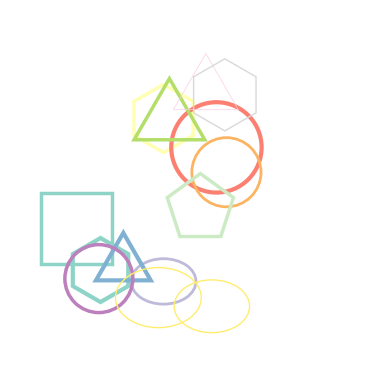[{"shape": "square", "thickness": 2.5, "radius": 0.46, "center": [0.198, 0.405]}, {"shape": "hexagon", "thickness": 3, "radius": 0.42, "center": [0.261, 0.299]}, {"shape": "hexagon", "thickness": 2.5, "radius": 0.44, "center": [0.425, 0.692]}, {"shape": "oval", "thickness": 2, "radius": 0.42, "center": [0.425, 0.269]}, {"shape": "circle", "thickness": 3, "radius": 0.59, "center": [0.562, 0.617]}, {"shape": "triangle", "thickness": 3, "radius": 0.41, "center": [0.32, 0.313]}, {"shape": "circle", "thickness": 2, "radius": 0.45, "center": [0.588, 0.553]}, {"shape": "triangle", "thickness": 2.5, "radius": 0.53, "center": [0.44, 0.69]}, {"shape": "triangle", "thickness": 0.5, "radius": 0.49, "center": [0.535, 0.764]}, {"shape": "hexagon", "thickness": 1, "radius": 0.47, "center": [0.584, 0.754]}, {"shape": "circle", "thickness": 2.5, "radius": 0.44, "center": [0.257, 0.276]}, {"shape": "pentagon", "thickness": 2.5, "radius": 0.45, "center": [0.52, 0.459]}, {"shape": "oval", "thickness": 1, "radius": 0.56, "center": [0.411, 0.227]}, {"shape": "oval", "thickness": 1, "radius": 0.49, "center": [0.55, 0.204]}]